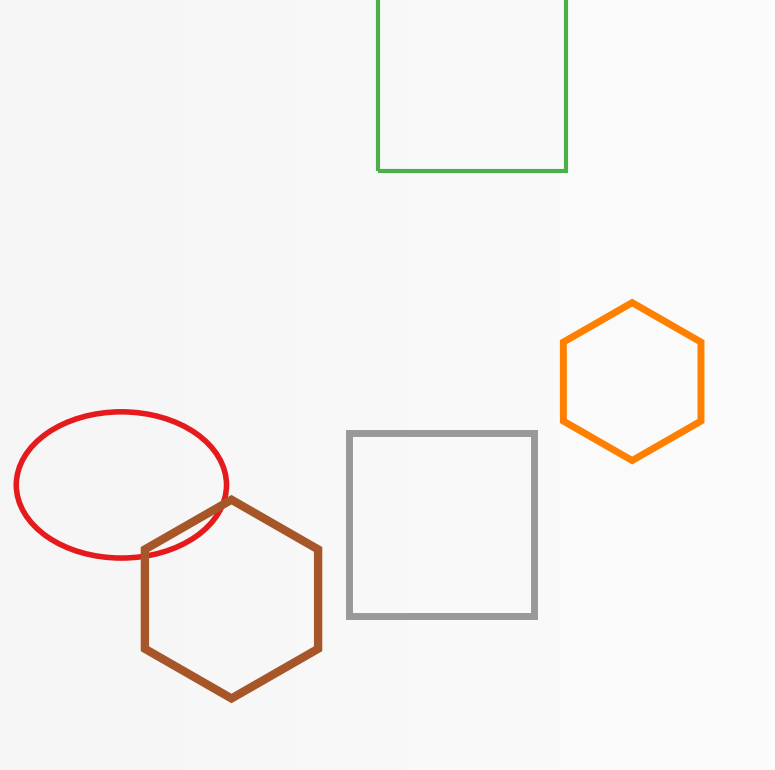[{"shape": "oval", "thickness": 2, "radius": 0.68, "center": [0.157, 0.37]}, {"shape": "square", "thickness": 1.5, "radius": 0.61, "center": [0.609, 0.9]}, {"shape": "hexagon", "thickness": 2.5, "radius": 0.51, "center": [0.816, 0.504]}, {"shape": "hexagon", "thickness": 3, "radius": 0.65, "center": [0.299, 0.222]}, {"shape": "square", "thickness": 2.5, "radius": 0.59, "center": [0.569, 0.319]}]